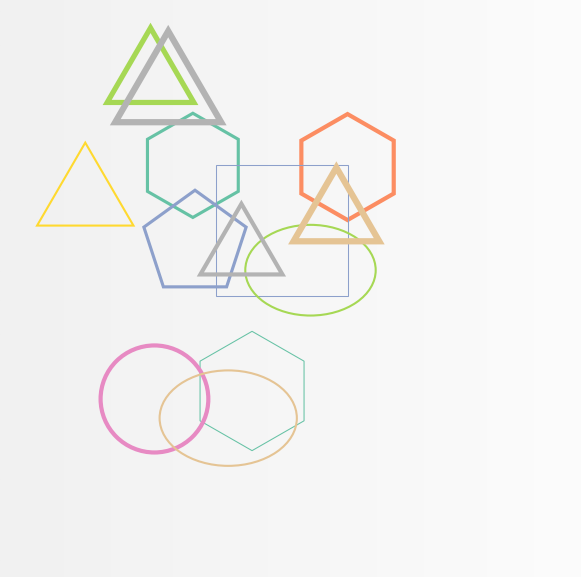[{"shape": "hexagon", "thickness": 1.5, "radius": 0.45, "center": [0.332, 0.713]}, {"shape": "hexagon", "thickness": 0.5, "radius": 0.52, "center": [0.434, 0.322]}, {"shape": "hexagon", "thickness": 2, "radius": 0.46, "center": [0.598, 0.71]}, {"shape": "pentagon", "thickness": 1.5, "radius": 0.46, "center": [0.335, 0.577]}, {"shape": "square", "thickness": 0.5, "radius": 0.56, "center": [0.485, 0.6]}, {"shape": "circle", "thickness": 2, "radius": 0.46, "center": [0.266, 0.308]}, {"shape": "triangle", "thickness": 2.5, "radius": 0.43, "center": [0.259, 0.865]}, {"shape": "oval", "thickness": 1, "radius": 0.56, "center": [0.534, 0.531]}, {"shape": "triangle", "thickness": 1, "radius": 0.48, "center": [0.147, 0.656]}, {"shape": "oval", "thickness": 1, "radius": 0.59, "center": [0.393, 0.275]}, {"shape": "triangle", "thickness": 3, "radius": 0.43, "center": [0.579, 0.624]}, {"shape": "triangle", "thickness": 2, "radius": 0.41, "center": [0.415, 0.565]}, {"shape": "triangle", "thickness": 3, "radius": 0.53, "center": [0.289, 0.84]}]